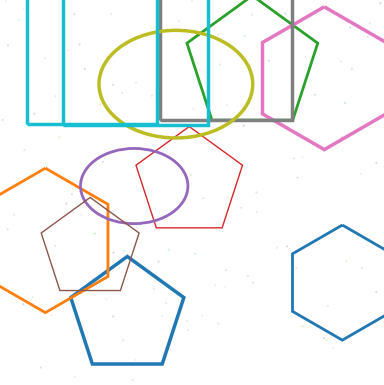[{"shape": "hexagon", "thickness": 2, "radius": 0.75, "center": [0.889, 0.266]}, {"shape": "pentagon", "thickness": 2.5, "radius": 0.77, "center": [0.331, 0.179]}, {"shape": "hexagon", "thickness": 2, "radius": 0.94, "center": [0.118, 0.376]}, {"shape": "pentagon", "thickness": 2, "radius": 0.89, "center": [0.655, 0.833]}, {"shape": "pentagon", "thickness": 1, "radius": 0.73, "center": [0.492, 0.526]}, {"shape": "oval", "thickness": 2, "radius": 0.7, "center": [0.349, 0.517]}, {"shape": "pentagon", "thickness": 1, "radius": 0.67, "center": [0.234, 0.354]}, {"shape": "hexagon", "thickness": 2.5, "radius": 0.93, "center": [0.842, 0.797]}, {"shape": "square", "thickness": 2.5, "radius": 0.86, "center": [0.586, 0.861]}, {"shape": "oval", "thickness": 2.5, "radius": 1.0, "center": [0.457, 0.781]}, {"shape": "square", "thickness": 2.5, "radius": 0.84, "center": [0.238, 0.847]}, {"shape": "square", "thickness": 2.5, "radius": 0.94, "center": [0.351, 0.863]}]